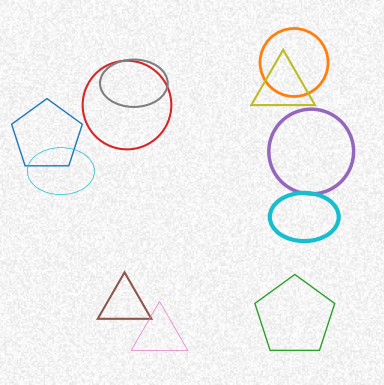[{"shape": "pentagon", "thickness": 1, "radius": 0.48, "center": [0.122, 0.647]}, {"shape": "circle", "thickness": 2, "radius": 0.44, "center": [0.764, 0.838]}, {"shape": "pentagon", "thickness": 1, "radius": 0.55, "center": [0.766, 0.178]}, {"shape": "circle", "thickness": 1.5, "radius": 0.58, "center": [0.33, 0.727]}, {"shape": "circle", "thickness": 2.5, "radius": 0.55, "center": [0.808, 0.606]}, {"shape": "triangle", "thickness": 1.5, "radius": 0.4, "center": [0.324, 0.212]}, {"shape": "triangle", "thickness": 0.5, "radius": 0.43, "center": [0.414, 0.132]}, {"shape": "oval", "thickness": 1.5, "radius": 0.44, "center": [0.348, 0.784]}, {"shape": "triangle", "thickness": 1.5, "radius": 0.48, "center": [0.735, 0.775]}, {"shape": "oval", "thickness": 0.5, "radius": 0.44, "center": [0.158, 0.555]}, {"shape": "oval", "thickness": 3, "radius": 0.45, "center": [0.79, 0.436]}]